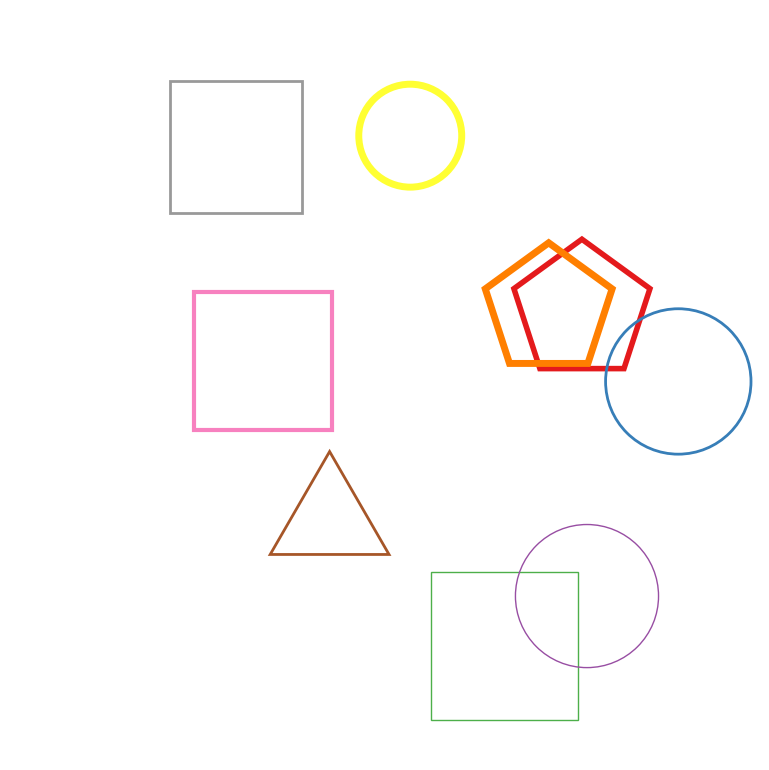[{"shape": "pentagon", "thickness": 2, "radius": 0.46, "center": [0.756, 0.596]}, {"shape": "circle", "thickness": 1, "radius": 0.47, "center": [0.881, 0.505]}, {"shape": "square", "thickness": 0.5, "radius": 0.48, "center": [0.656, 0.161]}, {"shape": "circle", "thickness": 0.5, "radius": 0.46, "center": [0.762, 0.226]}, {"shape": "pentagon", "thickness": 2.5, "radius": 0.43, "center": [0.713, 0.598]}, {"shape": "circle", "thickness": 2.5, "radius": 0.33, "center": [0.533, 0.824]}, {"shape": "triangle", "thickness": 1, "radius": 0.45, "center": [0.428, 0.324]}, {"shape": "square", "thickness": 1.5, "radius": 0.45, "center": [0.341, 0.531]}, {"shape": "square", "thickness": 1, "radius": 0.43, "center": [0.307, 0.809]}]